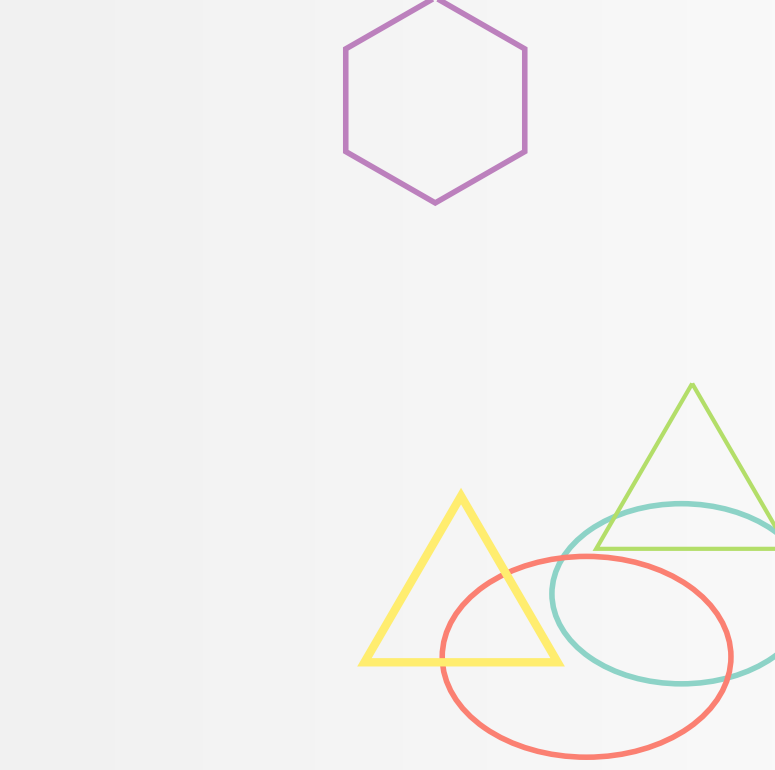[{"shape": "oval", "thickness": 2, "radius": 0.84, "center": [0.879, 0.229]}, {"shape": "oval", "thickness": 2, "radius": 0.93, "center": [0.757, 0.147]}, {"shape": "triangle", "thickness": 1.5, "radius": 0.72, "center": [0.893, 0.359]}, {"shape": "hexagon", "thickness": 2, "radius": 0.67, "center": [0.562, 0.87]}, {"shape": "triangle", "thickness": 3, "radius": 0.72, "center": [0.595, 0.212]}]